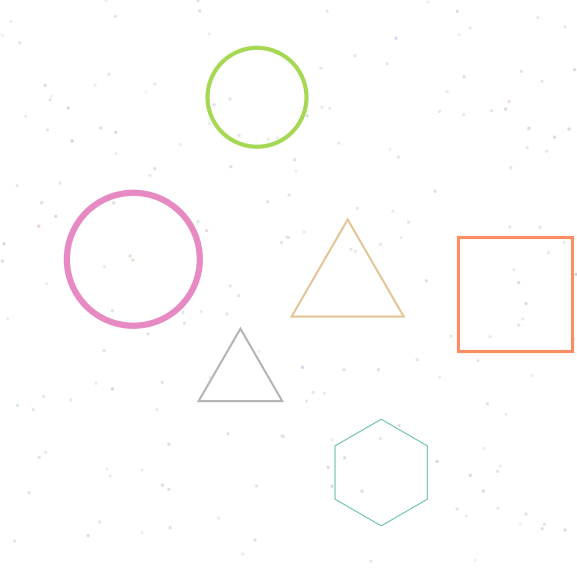[{"shape": "hexagon", "thickness": 0.5, "radius": 0.46, "center": [0.66, 0.181]}, {"shape": "square", "thickness": 1.5, "radius": 0.49, "center": [0.891, 0.49]}, {"shape": "circle", "thickness": 3, "radius": 0.58, "center": [0.231, 0.55]}, {"shape": "circle", "thickness": 2, "radius": 0.43, "center": [0.445, 0.831]}, {"shape": "triangle", "thickness": 1, "radius": 0.56, "center": [0.602, 0.507]}, {"shape": "triangle", "thickness": 1, "radius": 0.42, "center": [0.416, 0.346]}]